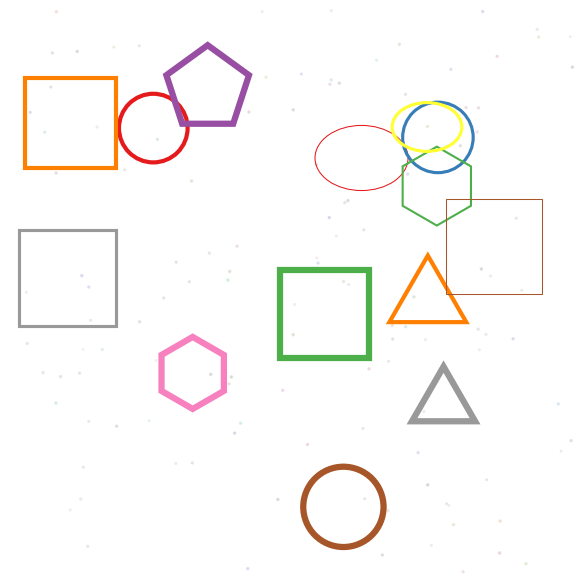[{"shape": "circle", "thickness": 2, "radius": 0.3, "center": [0.265, 0.777]}, {"shape": "oval", "thickness": 0.5, "radius": 0.4, "center": [0.626, 0.726]}, {"shape": "circle", "thickness": 1.5, "radius": 0.31, "center": [0.758, 0.761]}, {"shape": "square", "thickness": 3, "radius": 0.38, "center": [0.562, 0.455]}, {"shape": "hexagon", "thickness": 1, "radius": 0.34, "center": [0.756, 0.677]}, {"shape": "pentagon", "thickness": 3, "radius": 0.38, "center": [0.36, 0.846]}, {"shape": "triangle", "thickness": 2, "radius": 0.38, "center": [0.741, 0.48]}, {"shape": "square", "thickness": 2, "radius": 0.39, "center": [0.122, 0.787]}, {"shape": "oval", "thickness": 1.5, "radius": 0.3, "center": [0.739, 0.779]}, {"shape": "circle", "thickness": 3, "radius": 0.35, "center": [0.595, 0.121]}, {"shape": "square", "thickness": 0.5, "radius": 0.41, "center": [0.856, 0.572]}, {"shape": "hexagon", "thickness": 3, "radius": 0.31, "center": [0.334, 0.353]}, {"shape": "triangle", "thickness": 3, "radius": 0.32, "center": [0.768, 0.301]}, {"shape": "square", "thickness": 1.5, "radius": 0.42, "center": [0.117, 0.518]}]